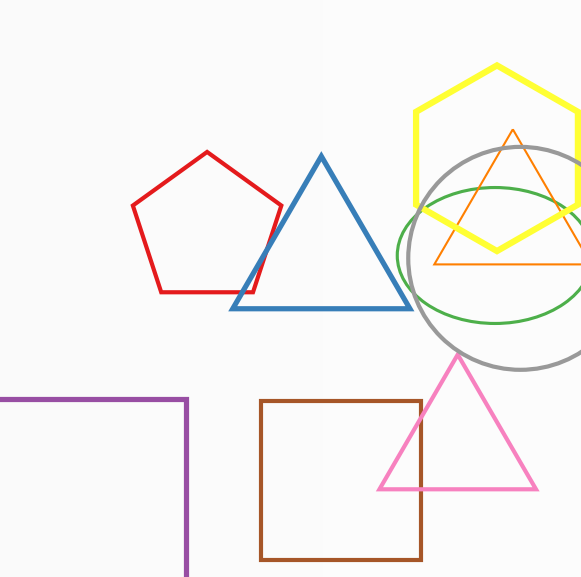[{"shape": "pentagon", "thickness": 2, "radius": 0.67, "center": [0.356, 0.602]}, {"shape": "triangle", "thickness": 2.5, "radius": 0.88, "center": [0.553, 0.552]}, {"shape": "oval", "thickness": 1.5, "radius": 0.84, "center": [0.852, 0.557]}, {"shape": "square", "thickness": 2.5, "radius": 0.97, "center": [0.127, 0.114]}, {"shape": "triangle", "thickness": 1, "radius": 0.78, "center": [0.882, 0.619]}, {"shape": "hexagon", "thickness": 3, "radius": 0.8, "center": [0.855, 0.725]}, {"shape": "square", "thickness": 2, "radius": 0.69, "center": [0.586, 0.168]}, {"shape": "triangle", "thickness": 2, "radius": 0.78, "center": [0.787, 0.23]}, {"shape": "circle", "thickness": 2, "radius": 0.97, "center": [0.895, 0.552]}]